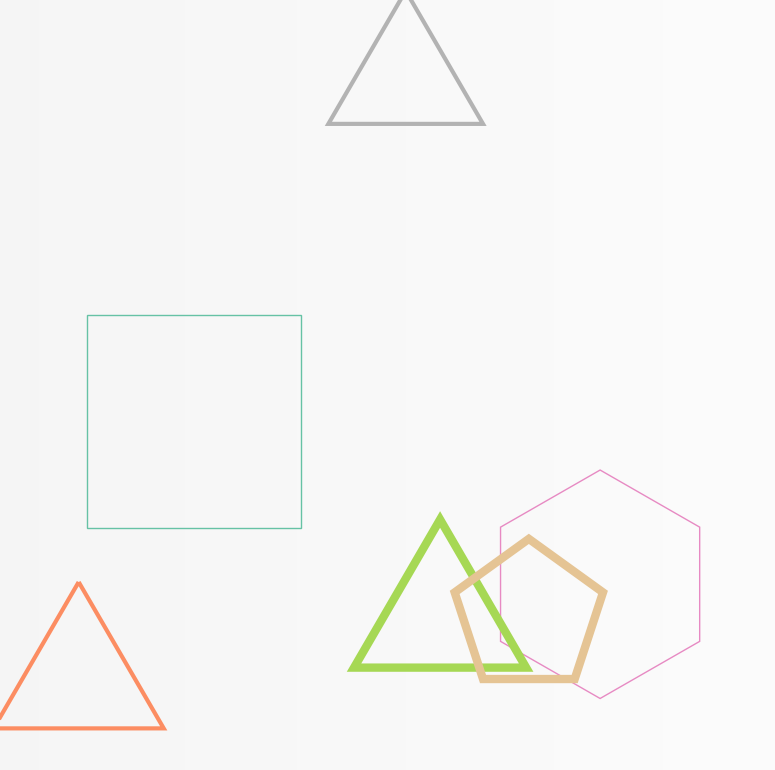[{"shape": "square", "thickness": 0.5, "radius": 0.69, "center": [0.251, 0.453]}, {"shape": "triangle", "thickness": 1.5, "radius": 0.63, "center": [0.102, 0.117]}, {"shape": "hexagon", "thickness": 0.5, "radius": 0.74, "center": [0.774, 0.241]}, {"shape": "triangle", "thickness": 3, "radius": 0.64, "center": [0.568, 0.197]}, {"shape": "pentagon", "thickness": 3, "radius": 0.5, "center": [0.682, 0.2]}, {"shape": "triangle", "thickness": 1.5, "radius": 0.58, "center": [0.523, 0.897]}]